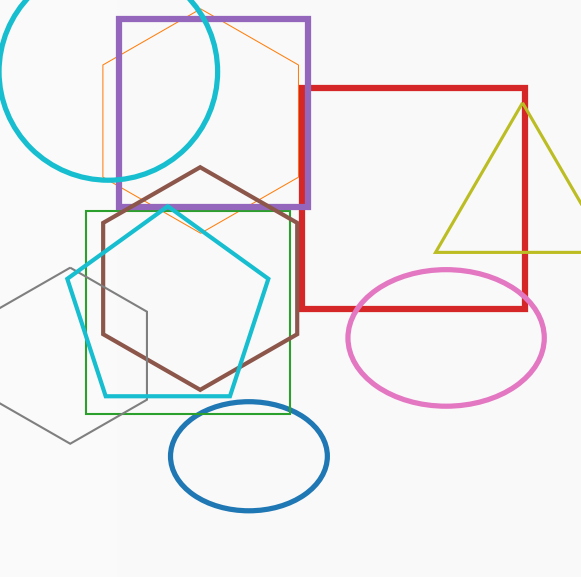[{"shape": "oval", "thickness": 2.5, "radius": 0.67, "center": [0.428, 0.209]}, {"shape": "hexagon", "thickness": 0.5, "radius": 0.97, "center": [0.345, 0.789]}, {"shape": "square", "thickness": 1, "radius": 0.88, "center": [0.324, 0.458]}, {"shape": "square", "thickness": 3, "radius": 0.96, "center": [0.711, 0.655]}, {"shape": "square", "thickness": 3, "radius": 0.81, "center": [0.368, 0.803]}, {"shape": "hexagon", "thickness": 2, "radius": 0.96, "center": [0.344, 0.517]}, {"shape": "oval", "thickness": 2.5, "radius": 0.84, "center": [0.768, 0.414]}, {"shape": "hexagon", "thickness": 1, "radius": 0.76, "center": [0.121, 0.383]}, {"shape": "triangle", "thickness": 1.5, "radius": 0.86, "center": [0.899, 0.648]}, {"shape": "circle", "thickness": 2.5, "radius": 0.94, "center": [0.186, 0.875]}, {"shape": "pentagon", "thickness": 2, "radius": 0.91, "center": [0.289, 0.46]}]